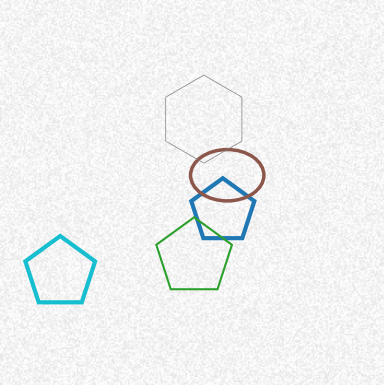[{"shape": "pentagon", "thickness": 3, "radius": 0.43, "center": [0.579, 0.451]}, {"shape": "pentagon", "thickness": 1.5, "radius": 0.52, "center": [0.504, 0.332]}, {"shape": "oval", "thickness": 2.5, "radius": 0.48, "center": [0.59, 0.545]}, {"shape": "hexagon", "thickness": 0.5, "radius": 0.57, "center": [0.529, 0.691]}, {"shape": "pentagon", "thickness": 3, "radius": 0.48, "center": [0.156, 0.292]}]